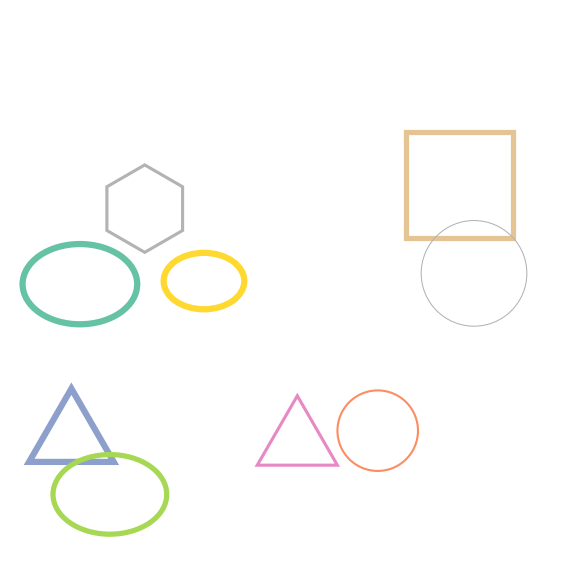[{"shape": "oval", "thickness": 3, "radius": 0.5, "center": [0.138, 0.507]}, {"shape": "circle", "thickness": 1, "radius": 0.35, "center": [0.654, 0.253]}, {"shape": "triangle", "thickness": 3, "radius": 0.42, "center": [0.124, 0.242]}, {"shape": "triangle", "thickness": 1.5, "radius": 0.4, "center": [0.515, 0.234]}, {"shape": "oval", "thickness": 2.5, "radius": 0.49, "center": [0.19, 0.143]}, {"shape": "oval", "thickness": 3, "radius": 0.35, "center": [0.353, 0.512]}, {"shape": "square", "thickness": 2.5, "radius": 0.46, "center": [0.796, 0.679]}, {"shape": "hexagon", "thickness": 1.5, "radius": 0.38, "center": [0.251, 0.638]}, {"shape": "circle", "thickness": 0.5, "radius": 0.46, "center": [0.821, 0.526]}]